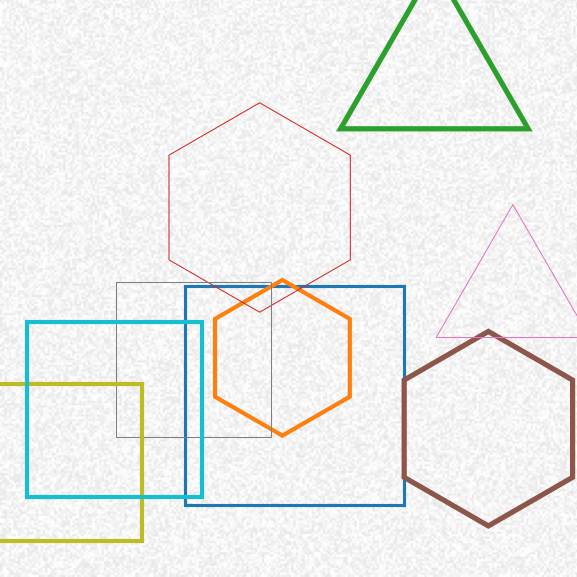[{"shape": "square", "thickness": 1.5, "radius": 0.95, "center": [0.51, 0.314]}, {"shape": "hexagon", "thickness": 2, "radius": 0.67, "center": [0.489, 0.38]}, {"shape": "triangle", "thickness": 2.5, "radius": 0.94, "center": [0.752, 0.87]}, {"shape": "hexagon", "thickness": 0.5, "radius": 0.91, "center": [0.45, 0.64]}, {"shape": "hexagon", "thickness": 2.5, "radius": 0.84, "center": [0.846, 0.257]}, {"shape": "triangle", "thickness": 0.5, "radius": 0.77, "center": [0.888, 0.491]}, {"shape": "square", "thickness": 0.5, "radius": 0.67, "center": [0.335, 0.377]}, {"shape": "square", "thickness": 2, "radius": 0.68, "center": [0.11, 0.198]}, {"shape": "square", "thickness": 2, "radius": 0.76, "center": [0.198, 0.29]}]